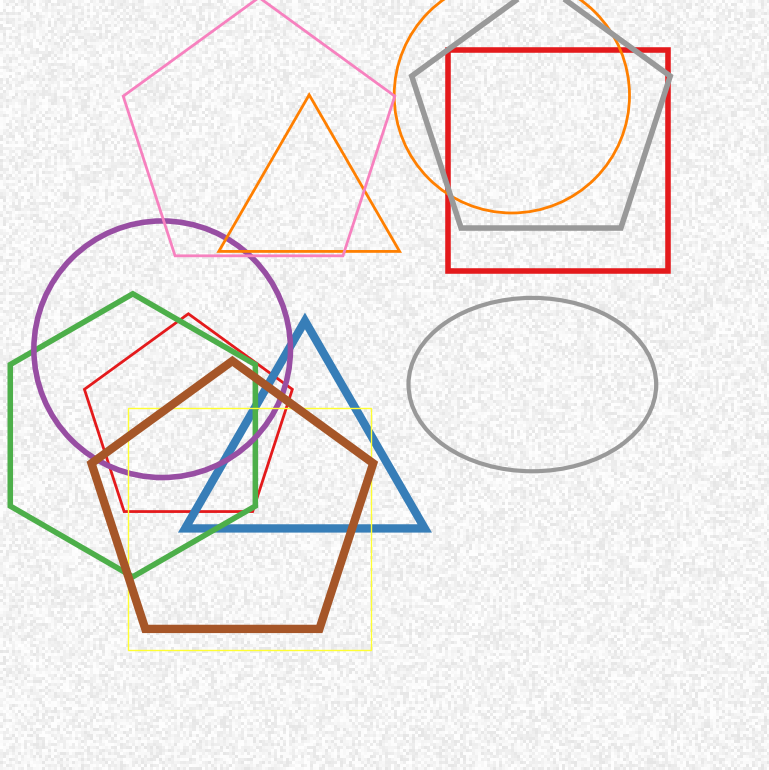[{"shape": "pentagon", "thickness": 1, "radius": 0.71, "center": [0.245, 0.451]}, {"shape": "square", "thickness": 2, "radius": 0.72, "center": [0.724, 0.791]}, {"shape": "triangle", "thickness": 3, "radius": 0.9, "center": [0.396, 0.404]}, {"shape": "hexagon", "thickness": 2, "radius": 0.92, "center": [0.172, 0.435]}, {"shape": "circle", "thickness": 2, "radius": 0.83, "center": [0.211, 0.546]}, {"shape": "circle", "thickness": 1, "radius": 0.76, "center": [0.665, 0.876]}, {"shape": "triangle", "thickness": 1, "radius": 0.68, "center": [0.402, 0.741]}, {"shape": "square", "thickness": 0.5, "radius": 0.79, "center": [0.324, 0.313]}, {"shape": "pentagon", "thickness": 3, "radius": 0.96, "center": [0.302, 0.339]}, {"shape": "pentagon", "thickness": 1, "radius": 0.93, "center": [0.336, 0.818]}, {"shape": "oval", "thickness": 1.5, "radius": 0.8, "center": [0.691, 0.501]}, {"shape": "pentagon", "thickness": 2, "radius": 0.88, "center": [0.703, 0.847]}]